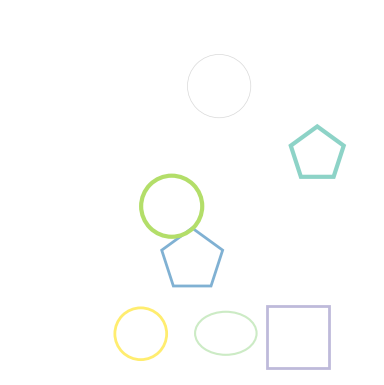[{"shape": "pentagon", "thickness": 3, "radius": 0.36, "center": [0.824, 0.599]}, {"shape": "square", "thickness": 2, "radius": 0.4, "center": [0.774, 0.125]}, {"shape": "pentagon", "thickness": 2, "radius": 0.42, "center": [0.499, 0.324]}, {"shape": "circle", "thickness": 3, "radius": 0.4, "center": [0.446, 0.464]}, {"shape": "circle", "thickness": 0.5, "radius": 0.41, "center": [0.569, 0.776]}, {"shape": "oval", "thickness": 1.5, "radius": 0.4, "center": [0.587, 0.134]}, {"shape": "circle", "thickness": 2, "radius": 0.34, "center": [0.366, 0.133]}]